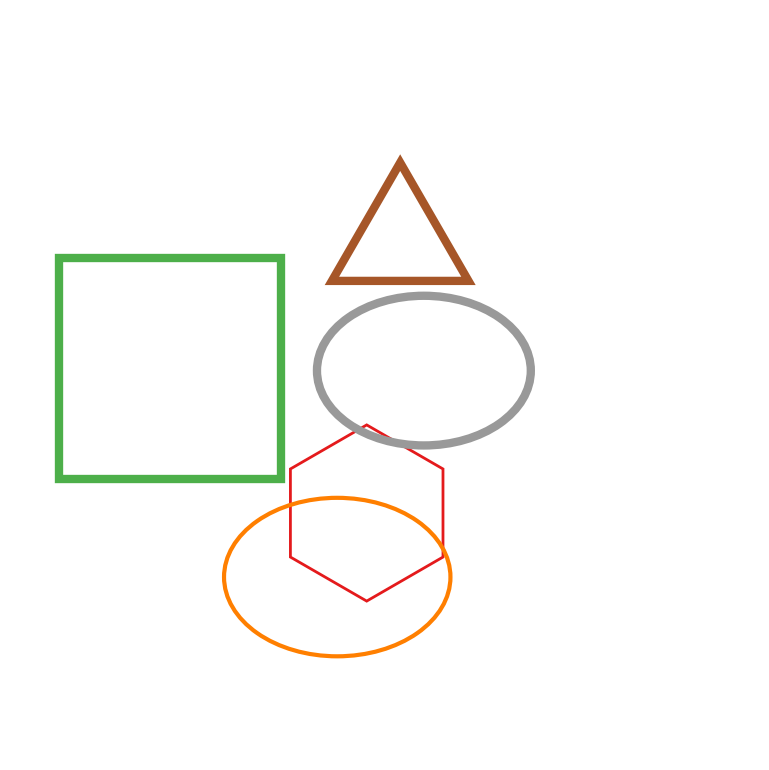[{"shape": "hexagon", "thickness": 1, "radius": 0.57, "center": [0.476, 0.334]}, {"shape": "square", "thickness": 3, "radius": 0.72, "center": [0.221, 0.522]}, {"shape": "oval", "thickness": 1.5, "radius": 0.74, "center": [0.438, 0.251]}, {"shape": "triangle", "thickness": 3, "radius": 0.51, "center": [0.52, 0.686]}, {"shape": "oval", "thickness": 3, "radius": 0.69, "center": [0.551, 0.519]}]